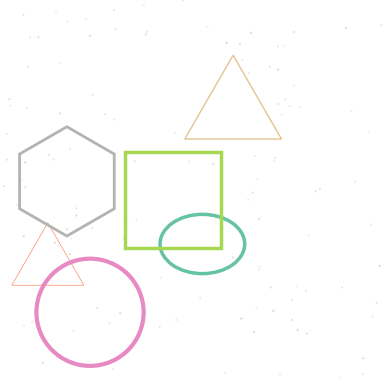[{"shape": "oval", "thickness": 2.5, "radius": 0.55, "center": [0.526, 0.366]}, {"shape": "triangle", "thickness": 0.5, "radius": 0.54, "center": [0.124, 0.313]}, {"shape": "circle", "thickness": 3, "radius": 0.7, "center": [0.234, 0.189]}, {"shape": "square", "thickness": 2.5, "radius": 0.62, "center": [0.449, 0.481]}, {"shape": "triangle", "thickness": 1, "radius": 0.73, "center": [0.606, 0.711]}, {"shape": "hexagon", "thickness": 2, "radius": 0.71, "center": [0.174, 0.529]}]